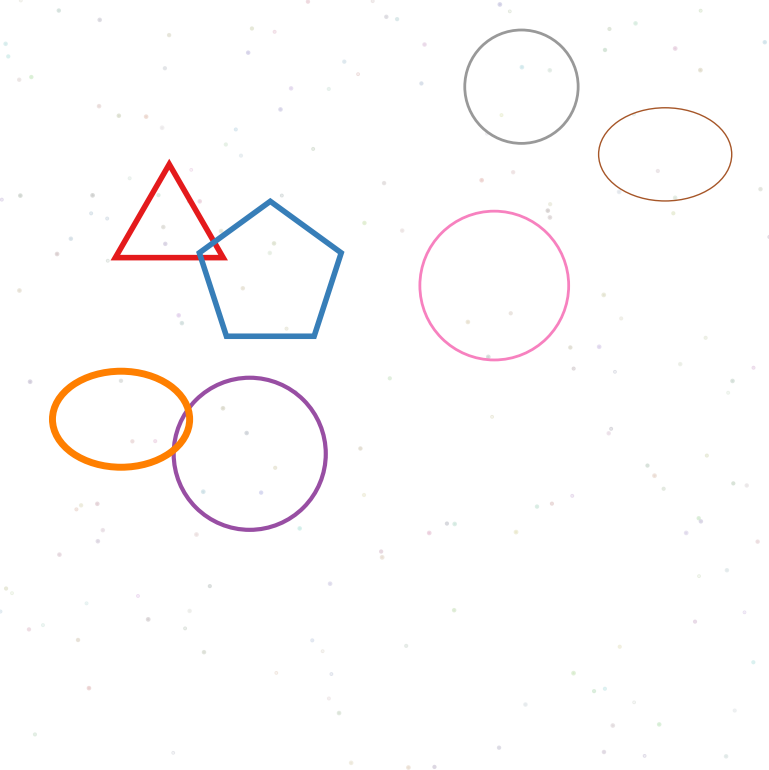[{"shape": "triangle", "thickness": 2, "radius": 0.4, "center": [0.22, 0.706]}, {"shape": "pentagon", "thickness": 2, "radius": 0.48, "center": [0.351, 0.642]}, {"shape": "circle", "thickness": 1.5, "radius": 0.49, "center": [0.324, 0.411]}, {"shape": "oval", "thickness": 2.5, "radius": 0.45, "center": [0.157, 0.456]}, {"shape": "oval", "thickness": 0.5, "radius": 0.43, "center": [0.864, 0.8]}, {"shape": "circle", "thickness": 1, "radius": 0.48, "center": [0.642, 0.629]}, {"shape": "circle", "thickness": 1, "radius": 0.37, "center": [0.677, 0.887]}]